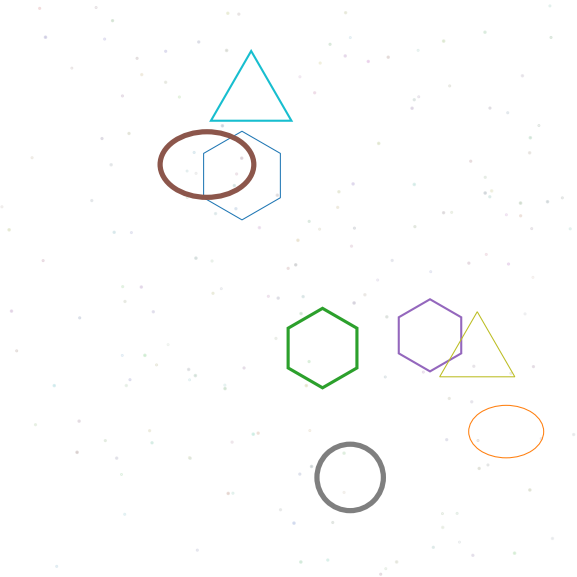[{"shape": "hexagon", "thickness": 0.5, "radius": 0.38, "center": [0.419, 0.695]}, {"shape": "oval", "thickness": 0.5, "radius": 0.32, "center": [0.877, 0.252]}, {"shape": "hexagon", "thickness": 1.5, "radius": 0.34, "center": [0.558, 0.396]}, {"shape": "hexagon", "thickness": 1, "radius": 0.31, "center": [0.745, 0.418]}, {"shape": "oval", "thickness": 2.5, "radius": 0.41, "center": [0.358, 0.714]}, {"shape": "circle", "thickness": 2.5, "radius": 0.29, "center": [0.606, 0.172]}, {"shape": "triangle", "thickness": 0.5, "radius": 0.38, "center": [0.826, 0.384]}, {"shape": "triangle", "thickness": 1, "radius": 0.4, "center": [0.435, 0.83]}]